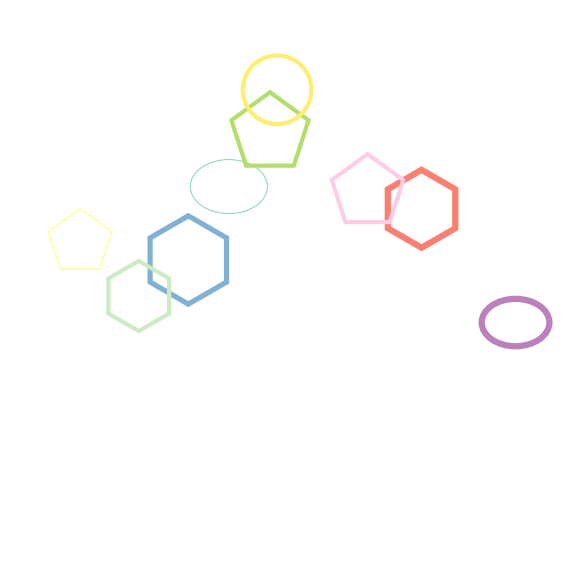[{"shape": "oval", "thickness": 0.5, "radius": 0.33, "center": [0.396, 0.676]}, {"shape": "pentagon", "thickness": 1, "radius": 0.29, "center": [0.139, 0.58]}, {"shape": "hexagon", "thickness": 3, "radius": 0.34, "center": [0.73, 0.638]}, {"shape": "hexagon", "thickness": 2.5, "radius": 0.38, "center": [0.326, 0.549]}, {"shape": "pentagon", "thickness": 2, "radius": 0.35, "center": [0.467, 0.769]}, {"shape": "pentagon", "thickness": 2, "radius": 0.33, "center": [0.636, 0.667]}, {"shape": "oval", "thickness": 3, "radius": 0.29, "center": [0.893, 0.441]}, {"shape": "hexagon", "thickness": 2, "radius": 0.3, "center": [0.24, 0.487]}, {"shape": "circle", "thickness": 2, "radius": 0.3, "center": [0.48, 0.844]}]